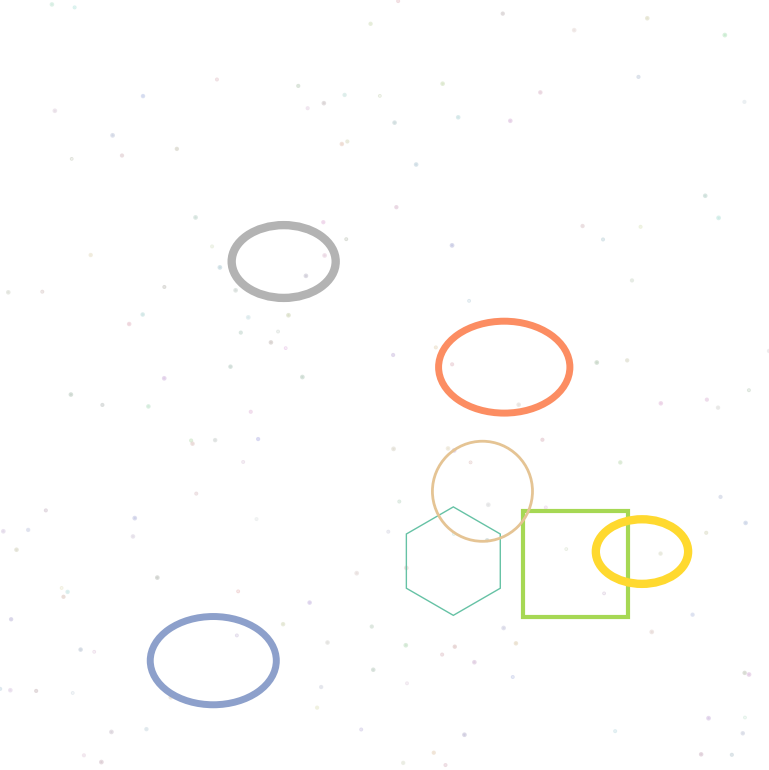[{"shape": "hexagon", "thickness": 0.5, "radius": 0.35, "center": [0.589, 0.271]}, {"shape": "oval", "thickness": 2.5, "radius": 0.43, "center": [0.655, 0.523]}, {"shape": "oval", "thickness": 2.5, "radius": 0.41, "center": [0.277, 0.142]}, {"shape": "square", "thickness": 1.5, "radius": 0.34, "center": [0.748, 0.267]}, {"shape": "oval", "thickness": 3, "radius": 0.3, "center": [0.834, 0.284]}, {"shape": "circle", "thickness": 1, "radius": 0.32, "center": [0.627, 0.362]}, {"shape": "oval", "thickness": 3, "radius": 0.34, "center": [0.368, 0.66]}]